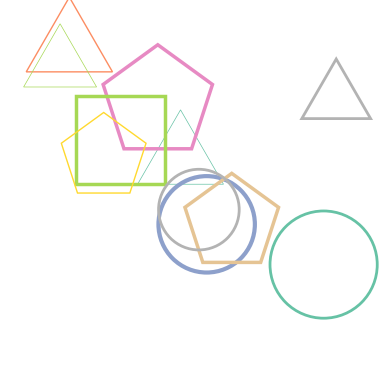[{"shape": "circle", "thickness": 2, "radius": 0.7, "center": [0.841, 0.313]}, {"shape": "triangle", "thickness": 0.5, "radius": 0.64, "center": [0.469, 0.586]}, {"shape": "triangle", "thickness": 1, "radius": 0.65, "center": [0.18, 0.878]}, {"shape": "circle", "thickness": 3, "radius": 0.63, "center": [0.537, 0.417]}, {"shape": "pentagon", "thickness": 2.5, "radius": 0.75, "center": [0.41, 0.734]}, {"shape": "triangle", "thickness": 0.5, "radius": 0.55, "center": [0.156, 0.829]}, {"shape": "square", "thickness": 2.5, "radius": 0.58, "center": [0.313, 0.636]}, {"shape": "pentagon", "thickness": 1, "radius": 0.58, "center": [0.269, 0.592]}, {"shape": "pentagon", "thickness": 2.5, "radius": 0.64, "center": [0.602, 0.422]}, {"shape": "circle", "thickness": 2, "radius": 0.52, "center": [0.517, 0.456]}, {"shape": "triangle", "thickness": 2, "radius": 0.52, "center": [0.873, 0.744]}]